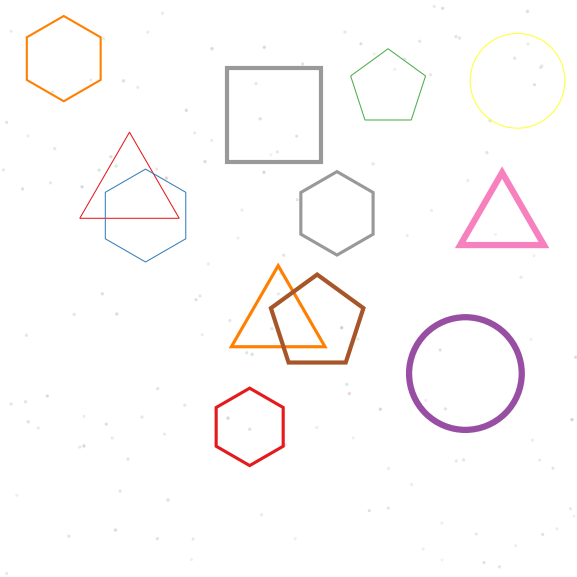[{"shape": "hexagon", "thickness": 1.5, "radius": 0.34, "center": [0.432, 0.26]}, {"shape": "triangle", "thickness": 0.5, "radius": 0.5, "center": [0.224, 0.671]}, {"shape": "hexagon", "thickness": 0.5, "radius": 0.4, "center": [0.252, 0.626]}, {"shape": "pentagon", "thickness": 0.5, "radius": 0.34, "center": [0.672, 0.847]}, {"shape": "circle", "thickness": 3, "radius": 0.49, "center": [0.806, 0.352]}, {"shape": "hexagon", "thickness": 1, "radius": 0.37, "center": [0.11, 0.898]}, {"shape": "triangle", "thickness": 1.5, "radius": 0.47, "center": [0.482, 0.446]}, {"shape": "circle", "thickness": 0.5, "radius": 0.41, "center": [0.896, 0.859]}, {"shape": "pentagon", "thickness": 2, "radius": 0.42, "center": [0.549, 0.44]}, {"shape": "triangle", "thickness": 3, "radius": 0.42, "center": [0.869, 0.617]}, {"shape": "square", "thickness": 2, "radius": 0.41, "center": [0.474, 0.8]}, {"shape": "hexagon", "thickness": 1.5, "radius": 0.36, "center": [0.583, 0.63]}]